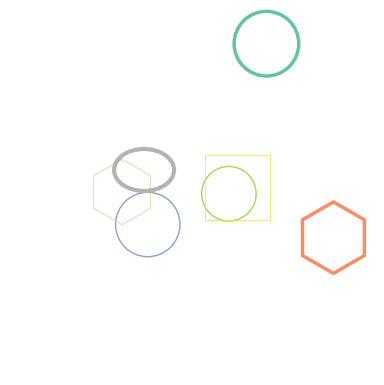[{"shape": "circle", "thickness": 2.5, "radius": 0.42, "center": [0.692, 0.887]}, {"shape": "hexagon", "thickness": 2.5, "radius": 0.46, "center": [0.866, 0.383]}, {"shape": "circle", "thickness": 1, "radius": 0.42, "center": [0.384, 0.417]}, {"shape": "circle", "thickness": 1, "radius": 0.35, "center": [0.594, 0.497]}, {"shape": "square", "thickness": 0.5, "radius": 0.42, "center": [0.617, 0.513]}, {"shape": "hexagon", "thickness": 0.5, "radius": 0.42, "center": [0.317, 0.501]}, {"shape": "oval", "thickness": 3, "radius": 0.39, "center": [0.374, 0.559]}]